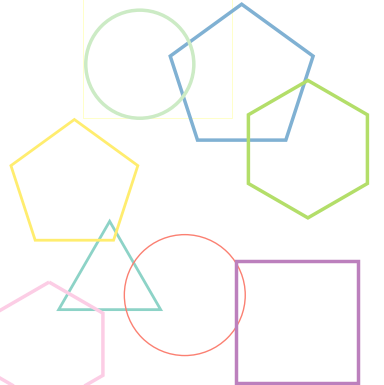[{"shape": "triangle", "thickness": 2, "radius": 0.76, "center": [0.285, 0.272]}, {"shape": "square", "thickness": 0.5, "radius": 0.97, "center": [0.408, 0.888]}, {"shape": "circle", "thickness": 1, "radius": 0.79, "center": [0.48, 0.234]}, {"shape": "pentagon", "thickness": 2.5, "radius": 0.98, "center": [0.628, 0.794]}, {"shape": "hexagon", "thickness": 2.5, "radius": 0.89, "center": [0.8, 0.613]}, {"shape": "hexagon", "thickness": 2.5, "radius": 0.81, "center": [0.128, 0.106]}, {"shape": "square", "thickness": 2.5, "radius": 0.79, "center": [0.772, 0.164]}, {"shape": "circle", "thickness": 2.5, "radius": 0.7, "center": [0.363, 0.833]}, {"shape": "pentagon", "thickness": 2, "radius": 0.87, "center": [0.193, 0.516]}]